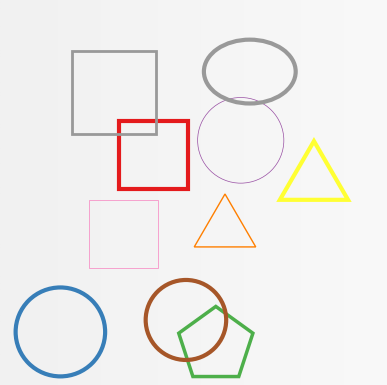[{"shape": "square", "thickness": 3, "radius": 0.44, "center": [0.397, 0.597]}, {"shape": "circle", "thickness": 3, "radius": 0.58, "center": [0.156, 0.138]}, {"shape": "pentagon", "thickness": 2.5, "radius": 0.5, "center": [0.557, 0.103]}, {"shape": "circle", "thickness": 0.5, "radius": 0.56, "center": [0.621, 0.635]}, {"shape": "triangle", "thickness": 1, "radius": 0.46, "center": [0.581, 0.404]}, {"shape": "triangle", "thickness": 3, "radius": 0.51, "center": [0.81, 0.532]}, {"shape": "circle", "thickness": 3, "radius": 0.52, "center": [0.48, 0.169]}, {"shape": "square", "thickness": 0.5, "radius": 0.44, "center": [0.318, 0.392]}, {"shape": "square", "thickness": 2, "radius": 0.54, "center": [0.295, 0.76]}, {"shape": "oval", "thickness": 3, "radius": 0.59, "center": [0.645, 0.814]}]